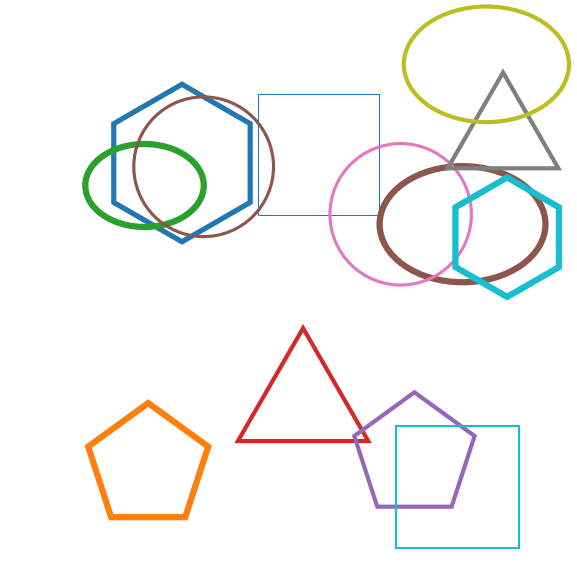[{"shape": "square", "thickness": 0.5, "radius": 0.53, "center": [0.552, 0.732]}, {"shape": "hexagon", "thickness": 2.5, "radius": 0.68, "center": [0.315, 0.717]}, {"shape": "pentagon", "thickness": 3, "radius": 0.55, "center": [0.257, 0.192]}, {"shape": "oval", "thickness": 3, "radius": 0.51, "center": [0.25, 0.678]}, {"shape": "triangle", "thickness": 2, "radius": 0.65, "center": [0.525, 0.301]}, {"shape": "pentagon", "thickness": 2, "radius": 0.55, "center": [0.718, 0.21]}, {"shape": "oval", "thickness": 3, "radius": 0.72, "center": [0.801, 0.611]}, {"shape": "circle", "thickness": 1.5, "radius": 0.6, "center": [0.353, 0.71]}, {"shape": "circle", "thickness": 1.5, "radius": 0.61, "center": [0.694, 0.628]}, {"shape": "triangle", "thickness": 2, "radius": 0.55, "center": [0.871, 0.763]}, {"shape": "oval", "thickness": 2, "radius": 0.72, "center": [0.842, 0.888]}, {"shape": "square", "thickness": 1, "radius": 0.53, "center": [0.793, 0.155]}, {"shape": "hexagon", "thickness": 3, "radius": 0.52, "center": [0.878, 0.588]}]